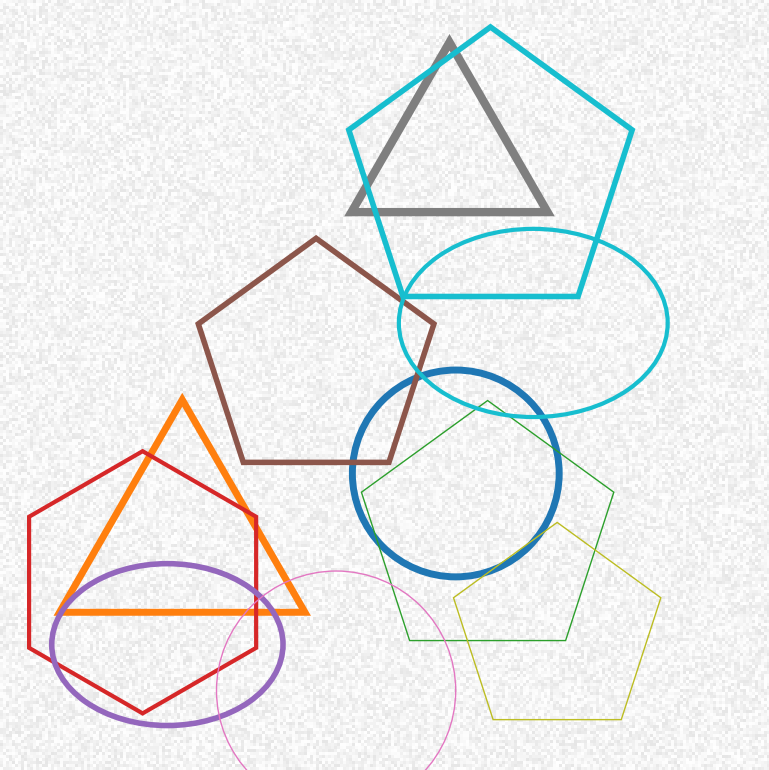[{"shape": "circle", "thickness": 2.5, "radius": 0.67, "center": [0.592, 0.385]}, {"shape": "triangle", "thickness": 2.5, "radius": 0.92, "center": [0.237, 0.297]}, {"shape": "pentagon", "thickness": 0.5, "radius": 0.86, "center": [0.633, 0.308]}, {"shape": "hexagon", "thickness": 1.5, "radius": 0.85, "center": [0.185, 0.244]}, {"shape": "oval", "thickness": 2, "radius": 0.75, "center": [0.217, 0.163]}, {"shape": "pentagon", "thickness": 2, "radius": 0.8, "center": [0.411, 0.53]}, {"shape": "circle", "thickness": 0.5, "radius": 0.78, "center": [0.436, 0.103]}, {"shape": "triangle", "thickness": 3, "radius": 0.74, "center": [0.584, 0.798]}, {"shape": "pentagon", "thickness": 0.5, "radius": 0.71, "center": [0.724, 0.18]}, {"shape": "oval", "thickness": 1.5, "radius": 0.87, "center": [0.693, 0.581]}, {"shape": "pentagon", "thickness": 2, "radius": 0.97, "center": [0.637, 0.771]}]